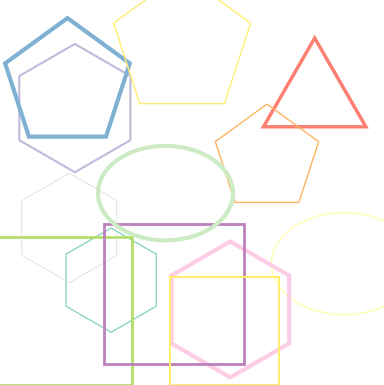[{"shape": "hexagon", "thickness": 1, "radius": 0.68, "center": [0.289, 0.272]}, {"shape": "oval", "thickness": 1, "radius": 0.95, "center": [0.894, 0.315]}, {"shape": "hexagon", "thickness": 1.5, "radius": 0.83, "center": [0.194, 0.719]}, {"shape": "triangle", "thickness": 2.5, "radius": 0.77, "center": [0.817, 0.748]}, {"shape": "pentagon", "thickness": 3, "radius": 0.85, "center": [0.175, 0.783]}, {"shape": "pentagon", "thickness": 1, "radius": 0.71, "center": [0.693, 0.588]}, {"shape": "square", "thickness": 2, "radius": 0.96, "center": [0.151, 0.191]}, {"shape": "hexagon", "thickness": 3, "radius": 0.88, "center": [0.598, 0.196]}, {"shape": "hexagon", "thickness": 0.5, "radius": 0.71, "center": [0.18, 0.408]}, {"shape": "square", "thickness": 2, "radius": 0.91, "center": [0.451, 0.235]}, {"shape": "oval", "thickness": 3, "radius": 0.88, "center": [0.43, 0.498]}, {"shape": "pentagon", "thickness": 1, "radius": 0.94, "center": [0.473, 0.882]}, {"shape": "square", "thickness": 1.5, "radius": 0.71, "center": [0.583, 0.14]}]